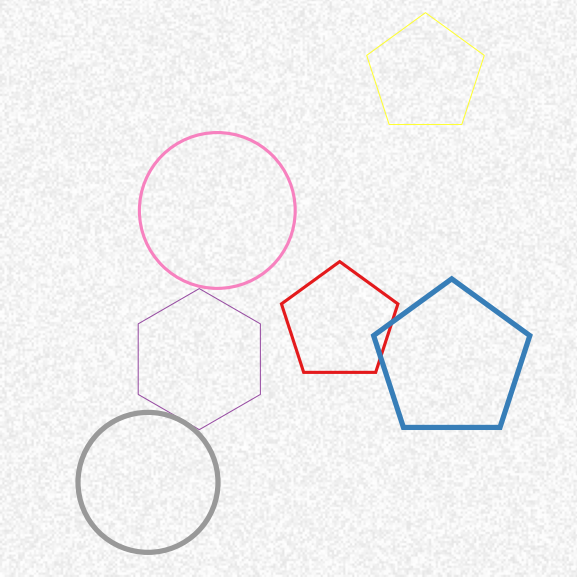[{"shape": "pentagon", "thickness": 1.5, "radius": 0.53, "center": [0.588, 0.44]}, {"shape": "pentagon", "thickness": 2.5, "radius": 0.71, "center": [0.782, 0.374]}, {"shape": "hexagon", "thickness": 0.5, "radius": 0.61, "center": [0.345, 0.377]}, {"shape": "pentagon", "thickness": 0.5, "radius": 0.54, "center": [0.737, 0.87]}, {"shape": "circle", "thickness": 1.5, "radius": 0.67, "center": [0.376, 0.635]}, {"shape": "circle", "thickness": 2.5, "radius": 0.61, "center": [0.256, 0.164]}]